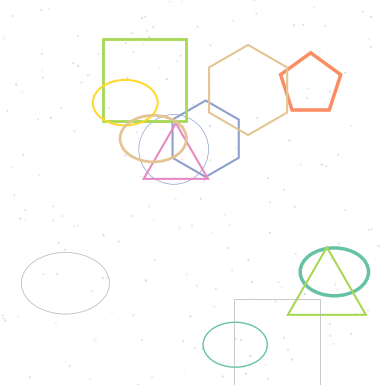[{"shape": "oval", "thickness": 2.5, "radius": 0.44, "center": [0.868, 0.294]}, {"shape": "oval", "thickness": 1, "radius": 0.42, "center": [0.611, 0.105]}, {"shape": "pentagon", "thickness": 2.5, "radius": 0.41, "center": [0.807, 0.781]}, {"shape": "hexagon", "thickness": 1.5, "radius": 0.5, "center": [0.534, 0.64]}, {"shape": "circle", "thickness": 0.5, "radius": 0.45, "center": [0.451, 0.612]}, {"shape": "triangle", "thickness": 1.5, "radius": 0.48, "center": [0.457, 0.584]}, {"shape": "triangle", "thickness": 1.5, "radius": 0.59, "center": [0.849, 0.241]}, {"shape": "square", "thickness": 2, "radius": 0.54, "center": [0.375, 0.792]}, {"shape": "oval", "thickness": 1.5, "radius": 0.42, "center": [0.325, 0.733]}, {"shape": "oval", "thickness": 2, "radius": 0.43, "center": [0.398, 0.64]}, {"shape": "hexagon", "thickness": 1.5, "radius": 0.59, "center": [0.644, 0.766]}, {"shape": "oval", "thickness": 0.5, "radius": 0.57, "center": [0.17, 0.264]}, {"shape": "square", "thickness": 0.5, "radius": 0.56, "center": [0.72, 0.112]}]